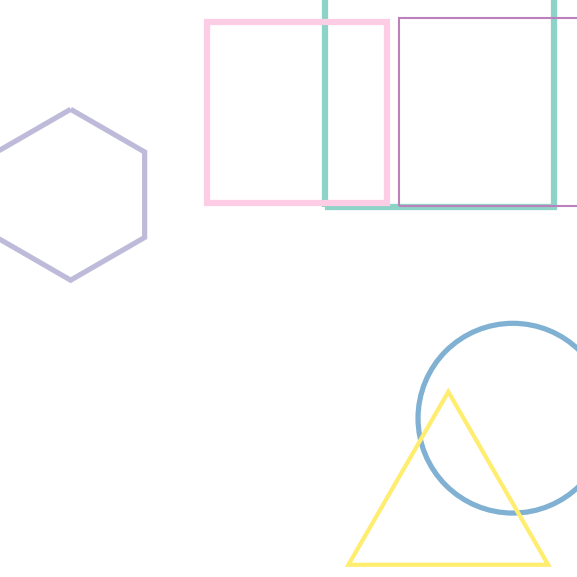[{"shape": "square", "thickness": 3, "radius": 0.99, "center": [0.762, 0.839]}, {"shape": "hexagon", "thickness": 2.5, "radius": 0.74, "center": [0.122, 0.662]}, {"shape": "circle", "thickness": 2.5, "radius": 0.82, "center": [0.888, 0.275]}, {"shape": "square", "thickness": 3, "radius": 0.78, "center": [0.514, 0.804]}, {"shape": "square", "thickness": 1, "radius": 0.82, "center": [0.854, 0.805]}, {"shape": "triangle", "thickness": 2, "radius": 1.0, "center": [0.776, 0.121]}]